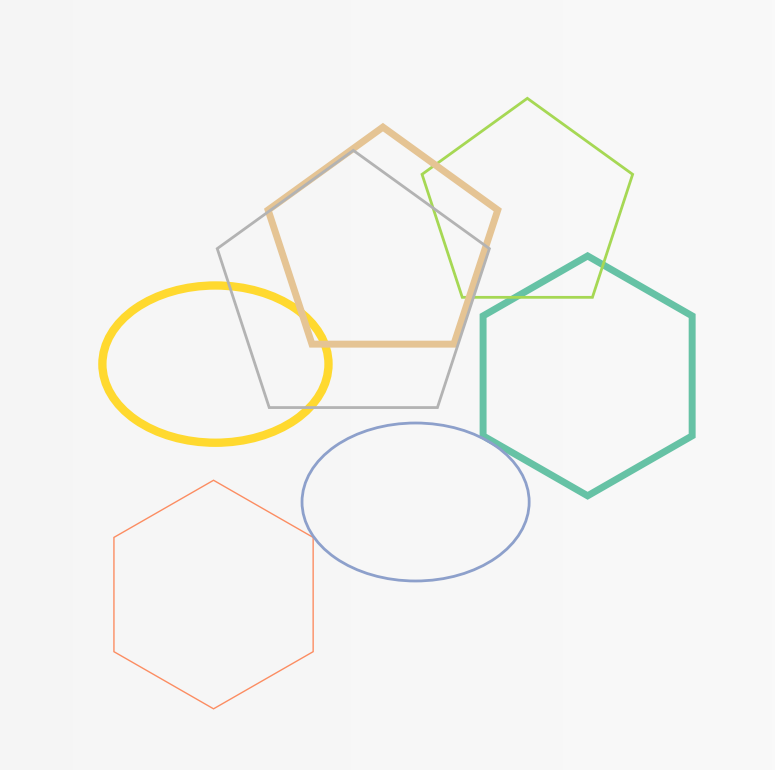[{"shape": "hexagon", "thickness": 2.5, "radius": 0.78, "center": [0.758, 0.512]}, {"shape": "hexagon", "thickness": 0.5, "radius": 0.74, "center": [0.276, 0.228]}, {"shape": "oval", "thickness": 1, "radius": 0.73, "center": [0.536, 0.348]}, {"shape": "pentagon", "thickness": 1, "radius": 0.71, "center": [0.68, 0.729]}, {"shape": "oval", "thickness": 3, "radius": 0.73, "center": [0.278, 0.527]}, {"shape": "pentagon", "thickness": 2.5, "radius": 0.78, "center": [0.494, 0.679]}, {"shape": "pentagon", "thickness": 1, "radius": 0.92, "center": [0.456, 0.62]}]